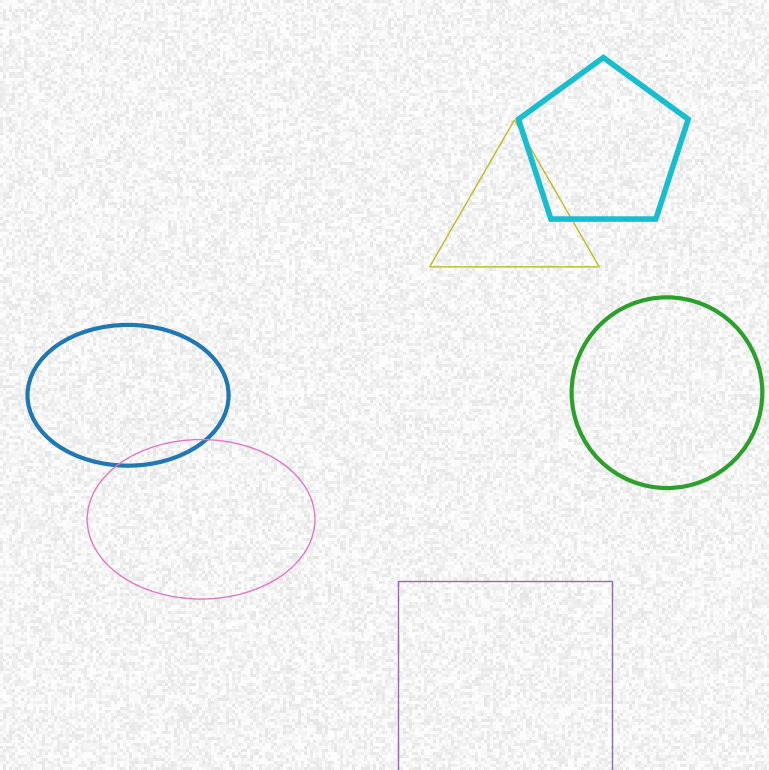[{"shape": "oval", "thickness": 1.5, "radius": 0.65, "center": [0.166, 0.487]}, {"shape": "circle", "thickness": 1.5, "radius": 0.62, "center": [0.866, 0.49]}, {"shape": "square", "thickness": 0.5, "radius": 0.7, "center": [0.656, 0.106]}, {"shape": "oval", "thickness": 0.5, "radius": 0.74, "center": [0.261, 0.326]}, {"shape": "triangle", "thickness": 0.5, "radius": 0.64, "center": [0.668, 0.717]}, {"shape": "pentagon", "thickness": 2, "radius": 0.58, "center": [0.784, 0.809]}]